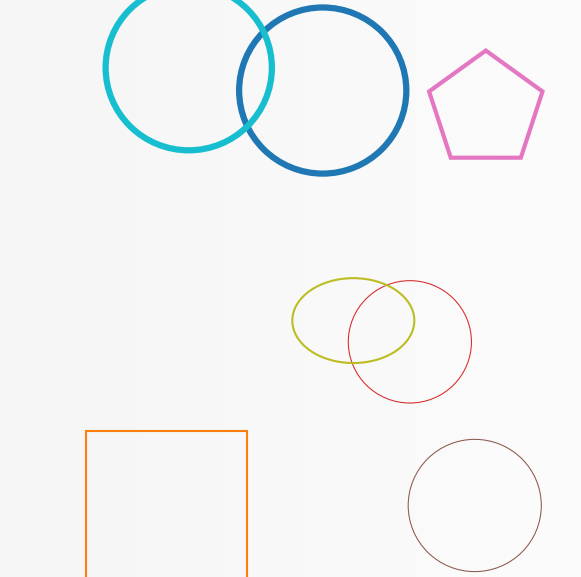[{"shape": "circle", "thickness": 3, "radius": 0.72, "center": [0.555, 0.842]}, {"shape": "square", "thickness": 1, "radius": 0.69, "center": [0.287, 0.114]}, {"shape": "circle", "thickness": 0.5, "radius": 0.53, "center": [0.705, 0.407]}, {"shape": "circle", "thickness": 0.5, "radius": 0.57, "center": [0.817, 0.124]}, {"shape": "pentagon", "thickness": 2, "radius": 0.51, "center": [0.836, 0.809]}, {"shape": "oval", "thickness": 1, "radius": 0.52, "center": [0.608, 0.444]}, {"shape": "circle", "thickness": 3, "radius": 0.72, "center": [0.325, 0.882]}]